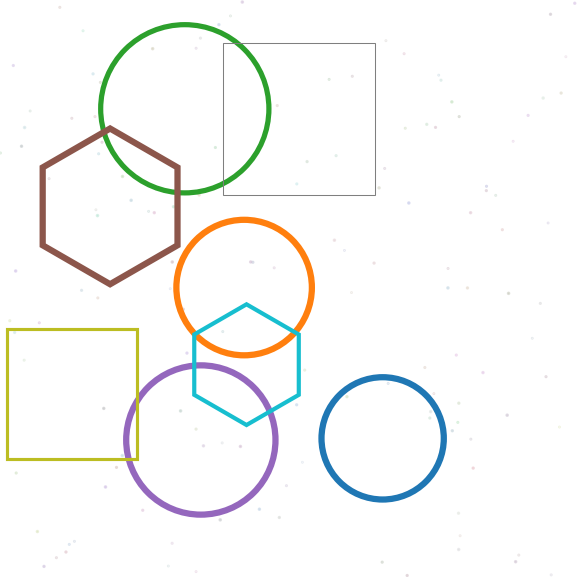[{"shape": "circle", "thickness": 3, "radius": 0.53, "center": [0.663, 0.24]}, {"shape": "circle", "thickness": 3, "radius": 0.59, "center": [0.423, 0.501]}, {"shape": "circle", "thickness": 2.5, "radius": 0.73, "center": [0.32, 0.811]}, {"shape": "circle", "thickness": 3, "radius": 0.65, "center": [0.348, 0.237]}, {"shape": "hexagon", "thickness": 3, "radius": 0.67, "center": [0.191, 0.642]}, {"shape": "square", "thickness": 0.5, "radius": 0.66, "center": [0.518, 0.793]}, {"shape": "square", "thickness": 1.5, "radius": 0.56, "center": [0.124, 0.317]}, {"shape": "hexagon", "thickness": 2, "radius": 0.52, "center": [0.427, 0.368]}]